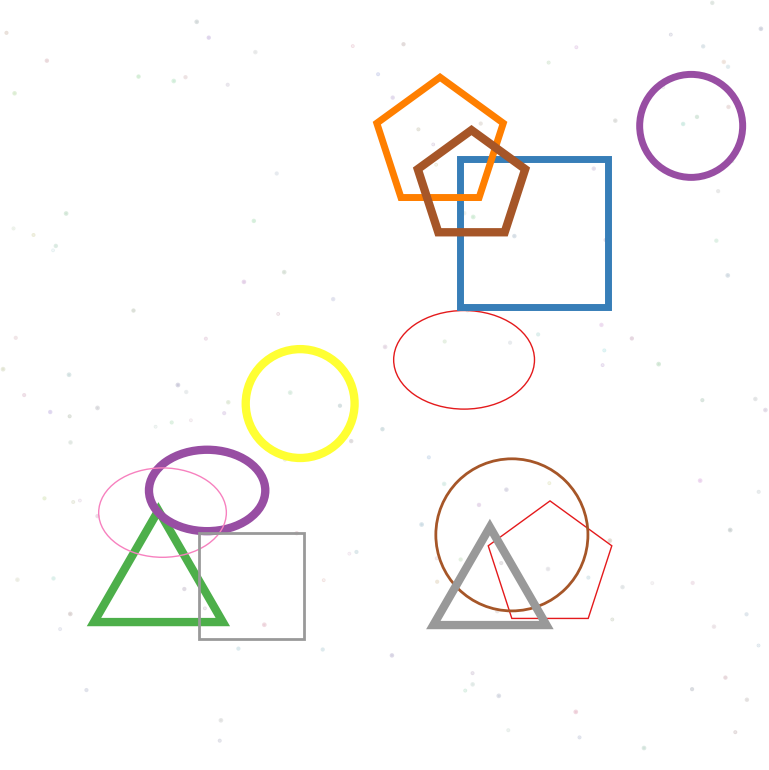[{"shape": "pentagon", "thickness": 0.5, "radius": 0.42, "center": [0.714, 0.265]}, {"shape": "oval", "thickness": 0.5, "radius": 0.46, "center": [0.603, 0.533]}, {"shape": "square", "thickness": 2.5, "radius": 0.48, "center": [0.694, 0.698]}, {"shape": "triangle", "thickness": 3, "radius": 0.48, "center": [0.206, 0.24]}, {"shape": "oval", "thickness": 3, "radius": 0.38, "center": [0.269, 0.363]}, {"shape": "circle", "thickness": 2.5, "radius": 0.33, "center": [0.898, 0.837]}, {"shape": "pentagon", "thickness": 2.5, "radius": 0.43, "center": [0.571, 0.813]}, {"shape": "circle", "thickness": 3, "radius": 0.35, "center": [0.39, 0.476]}, {"shape": "pentagon", "thickness": 3, "radius": 0.37, "center": [0.612, 0.758]}, {"shape": "circle", "thickness": 1, "radius": 0.49, "center": [0.665, 0.305]}, {"shape": "oval", "thickness": 0.5, "radius": 0.41, "center": [0.211, 0.334]}, {"shape": "square", "thickness": 1, "radius": 0.34, "center": [0.326, 0.239]}, {"shape": "triangle", "thickness": 3, "radius": 0.42, "center": [0.636, 0.231]}]